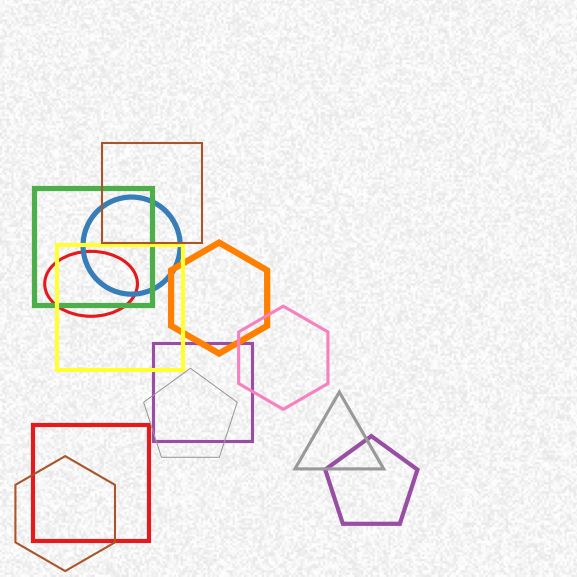[{"shape": "oval", "thickness": 1.5, "radius": 0.4, "center": [0.158, 0.508]}, {"shape": "square", "thickness": 2, "radius": 0.5, "center": [0.158, 0.162]}, {"shape": "circle", "thickness": 2.5, "radius": 0.42, "center": [0.228, 0.574]}, {"shape": "square", "thickness": 2.5, "radius": 0.51, "center": [0.161, 0.572]}, {"shape": "square", "thickness": 1.5, "radius": 0.42, "center": [0.351, 0.321]}, {"shape": "pentagon", "thickness": 2, "radius": 0.42, "center": [0.643, 0.16]}, {"shape": "hexagon", "thickness": 3, "radius": 0.48, "center": [0.379, 0.483]}, {"shape": "square", "thickness": 2, "radius": 0.54, "center": [0.208, 0.467]}, {"shape": "hexagon", "thickness": 1, "radius": 0.5, "center": [0.113, 0.11]}, {"shape": "square", "thickness": 1, "radius": 0.43, "center": [0.263, 0.665]}, {"shape": "hexagon", "thickness": 1.5, "radius": 0.45, "center": [0.491, 0.38]}, {"shape": "pentagon", "thickness": 0.5, "radius": 0.43, "center": [0.33, 0.276]}, {"shape": "triangle", "thickness": 1.5, "radius": 0.44, "center": [0.588, 0.232]}]